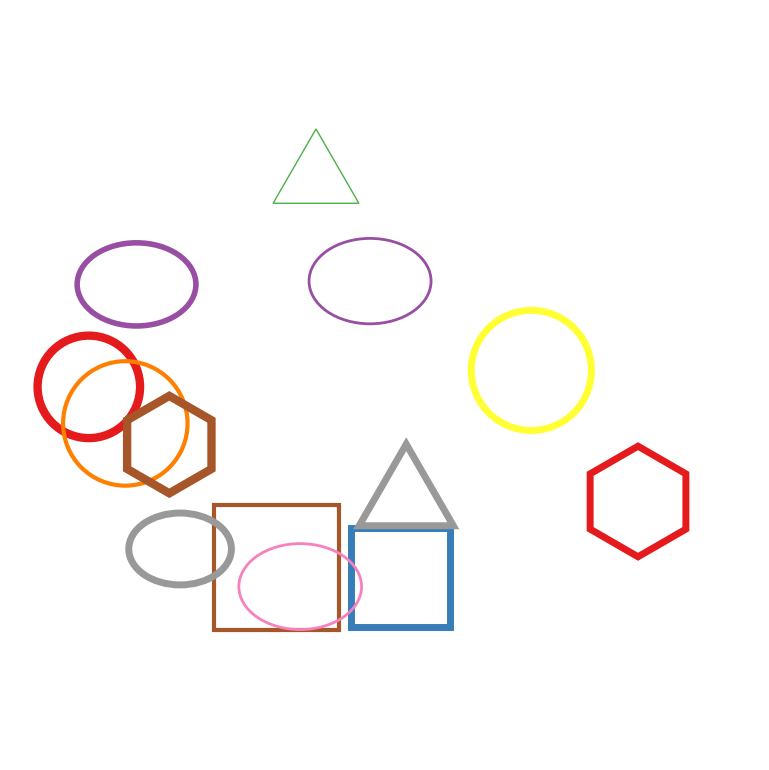[{"shape": "hexagon", "thickness": 2.5, "radius": 0.36, "center": [0.829, 0.349]}, {"shape": "circle", "thickness": 3, "radius": 0.33, "center": [0.115, 0.498]}, {"shape": "square", "thickness": 2.5, "radius": 0.32, "center": [0.52, 0.25]}, {"shape": "triangle", "thickness": 0.5, "radius": 0.32, "center": [0.41, 0.768]}, {"shape": "oval", "thickness": 1, "radius": 0.4, "center": [0.481, 0.635]}, {"shape": "oval", "thickness": 2, "radius": 0.39, "center": [0.177, 0.631]}, {"shape": "circle", "thickness": 1.5, "radius": 0.4, "center": [0.163, 0.45]}, {"shape": "circle", "thickness": 2.5, "radius": 0.39, "center": [0.69, 0.519]}, {"shape": "square", "thickness": 1.5, "radius": 0.41, "center": [0.359, 0.264]}, {"shape": "hexagon", "thickness": 3, "radius": 0.32, "center": [0.22, 0.423]}, {"shape": "oval", "thickness": 1, "radius": 0.4, "center": [0.39, 0.238]}, {"shape": "triangle", "thickness": 2.5, "radius": 0.35, "center": [0.528, 0.353]}, {"shape": "oval", "thickness": 2.5, "radius": 0.33, "center": [0.234, 0.287]}]